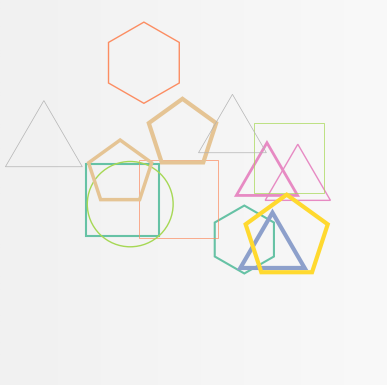[{"shape": "square", "thickness": 1.5, "radius": 0.47, "center": [0.317, 0.48]}, {"shape": "hexagon", "thickness": 1.5, "radius": 0.44, "center": [0.631, 0.378]}, {"shape": "hexagon", "thickness": 1, "radius": 0.53, "center": [0.371, 0.837]}, {"shape": "square", "thickness": 0.5, "radius": 0.51, "center": [0.461, 0.482]}, {"shape": "triangle", "thickness": 3, "radius": 0.48, "center": [0.703, 0.352]}, {"shape": "triangle", "thickness": 1, "radius": 0.49, "center": [0.769, 0.528]}, {"shape": "triangle", "thickness": 2, "radius": 0.46, "center": [0.689, 0.538]}, {"shape": "circle", "thickness": 1, "radius": 0.55, "center": [0.336, 0.47]}, {"shape": "square", "thickness": 0.5, "radius": 0.45, "center": [0.745, 0.59]}, {"shape": "pentagon", "thickness": 3, "radius": 0.56, "center": [0.74, 0.383]}, {"shape": "pentagon", "thickness": 2.5, "radius": 0.43, "center": [0.31, 0.551]}, {"shape": "pentagon", "thickness": 3, "radius": 0.46, "center": [0.471, 0.652]}, {"shape": "triangle", "thickness": 0.5, "radius": 0.57, "center": [0.113, 0.624]}, {"shape": "triangle", "thickness": 0.5, "radius": 0.51, "center": [0.6, 0.654]}]